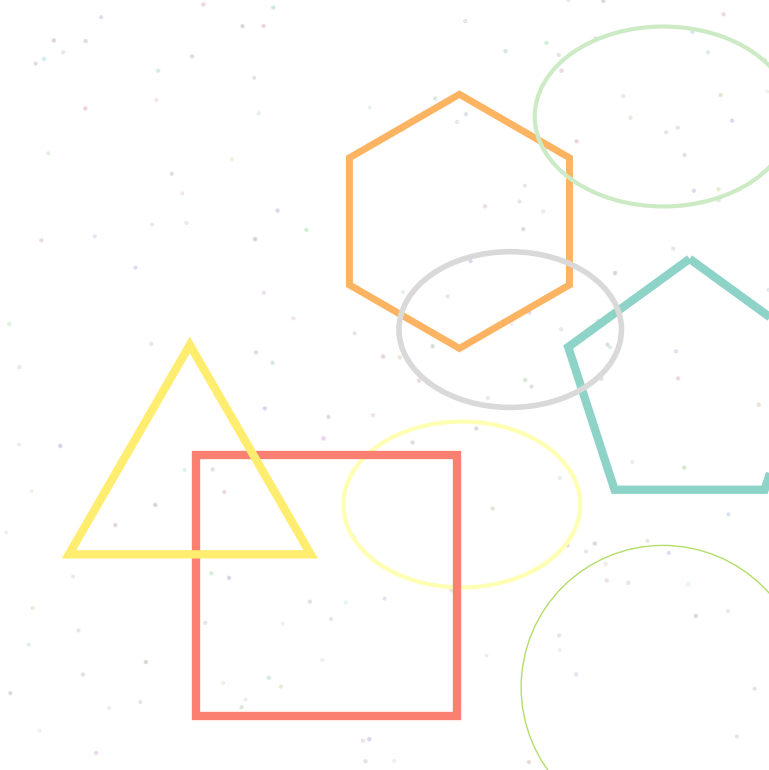[{"shape": "pentagon", "thickness": 3, "radius": 0.83, "center": [0.896, 0.498]}, {"shape": "oval", "thickness": 1.5, "radius": 0.77, "center": [0.6, 0.345]}, {"shape": "square", "thickness": 3, "radius": 0.85, "center": [0.424, 0.239]}, {"shape": "hexagon", "thickness": 2.5, "radius": 0.82, "center": [0.597, 0.713]}, {"shape": "circle", "thickness": 0.5, "radius": 0.92, "center": [0.861, 0.107]}, {"shape": "oval", "thickness": 2, "radius": 0.72, "center": [0.663, 0.572]}, {"shape": "oval", "thickness": 1.5, "radius": 0.83, "center": [0.861, 0.849]}, {"shape": "triangle", "thickness": 3, "radius": 0.91, "center": [0.246, 0.371]}]